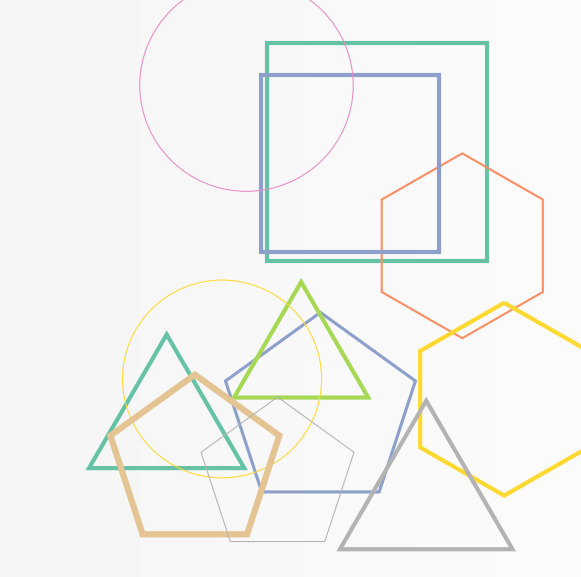[{"shape": "triangle", "thickness": 2, "radius": 0.77, "center": [0.287, 0.266]}, {"shape": "square", "thickness": 2, "radius": 0.95, "center": [0.648, 0.736]}, {"shape": "hexagon", "thickness": 1, "radius": 0.8, "center": [0.795, 0.574]}, {"shape": "square", "thickness": 2, "radius": 0.77, "center": [0.602, 0.716]}, {"shape": "pentagon", "thickness": 1.5, "radius": 0.86, "center": [0.551, 0.286]}, {"shape": "circle", "thickness": 0.5, "radius": 0.92, "center": [0.424, 0.851]}, {"shape": "triangle", "thickness": 2, "radius": 0.67, "center": [0.518, 0.377]}, {"shape": "hexagon", "thickness": 2, "radius": 0.83, "center": [0.867, 0.308]}, {"shape": "circle", "thickness": 0.5, "radius": 0.86, "center": [0.382, 0.343]}, {"shape": "pentagon", "thickness": 3, "radius": 0.76, "center": [0.335, 0.198]}, {"shape": "triangle", "thickness": 2, "radius": 0.86, "center": [0.733, 0.134]}, {"shape": "pentagon", "thickness": 0.5, "radius": 0.69, "center": [0.477, 0.173]}]